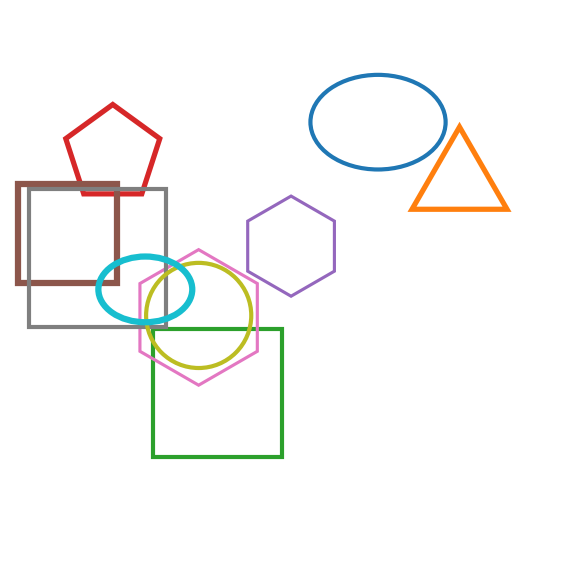[{"shape": "oval", "thickness": 2, "radius": 0.59, "center": [0.655, 0.788]}, {"shape": "triangle", "thickness": 2.5, "radius": 0.47, "center": [0.796, 0.684]}, {"shape": "square", "thickness": 2, "radius": 0.56, "center": [0.376, 0.318]}, {"shape": "pentagon", "thickness": 2.5, "radius": 0.43, "center": [0.195, 0.733]}, {"shape": "hexagon", "thickness": 1.5, "radius": 0.43, "center": [0.504, 0.573]}, {"shape": "square", "thickness": 3, "radius": 0.43, "center": [0.117, 0.594]}, {"shape": "hexagon", "thickness": 1.5, "radius": 0.59, "center": [0.344, 0.449]}, {"shape": "square", "thickness": 2, "radius": 0.59, "center": [0.169, 0.552]}, {"shape": "circle", "thickness": 2, "radius": 0.46, "center": [0.344, 0.453]}, {"shape": "oval", "thickness": 3, "radius": 0.41, "center": [0.252, 0.498]}]